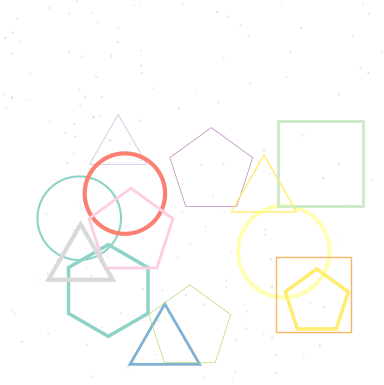[{"shape": "hexagon", "thickness": 2.5, "radius": 0.6, "center": [0.281, 0.245]}, {"shape": "circle", "thickness": 1.5, "radius": 0.54, "center": [0.206, 0.433]}, {"shape": "circle", "thickness": 3, "radius": 0.59, "center": [0.737, 0.347]}, {"shape": "triangle", "thickness": 0.5, "radius": 0.43, "center": [0.307, 0.616]}, {"shape": "circle", "thickness": 3, "radius": 0.52, "center": [0.324, 0.497]}, {"shape": "triangle", "thickness": 2, "radius": 0.52, "center": [0.428, 0.106]}, {"shape": "square", "thickness": 1, "radius": 0.49, "center": [0.815, 0.235]}, {"shape": "pentagon", "thickness": 0.5, "radius": 0.56, "center": [0.493, 0.148]}, {"shape": "pentagon", "thickness": 2, "radius": 0.57, "center": [0.34, 0.397]}, {"shape": "triangle", "thickness": 3, "radius": 0.48, "center": [0.209, 0.322]}, {"shape": "pentagon", "thickness": 0.5, "radius": 0.57, "center": [0.549, 0.555]}, {"shape": "square", "thickness": 2, "radius": 0.55, "center": [0.833, 0.576]}, {"shape": "triangle", "thickness": 1, "radius": 0.49, "center": [0.686, 0.499]}, {"shape": "pentagon", "thickness": 2.5, "radius": 0.43, "center": [0.823, 0.215]}]